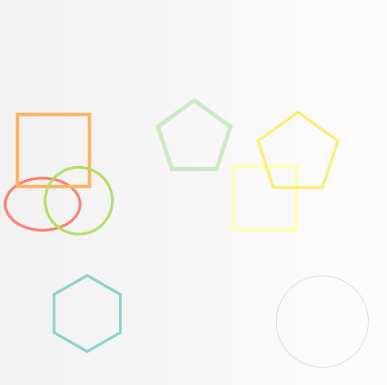[{"shape": "hexagon", "thickness": 2, "radius": 0.49, "center": [0.225, 0.186]}, {"shape": "square", "thickness": 2.5, "radius": 0.41, "center": [0.683, 0.486]}, {"shape": "oval", "thickness": 2, "radius": 0.48, "center": [0.11, 0.47]}, {"shape": "square", "thickness": 2.5, "radius": 0.47, "center": [0.137, 0.611]}, {"shape": "circle", "thickness": 2, "radius": 0.43, "center": [0.203, 0.479]}, {"shape": "circle", "thickness": 0.5, "radius": 0.59, "center": [0.832, 0.165]}, {"shape": "pentagon", "thickness": 3, "radius": 0.49, "center": [0.501, 0.641]}, {"shape": "pentagon", "thickness": 2, "radius": 0.54, "center": [0.769, 0.601]}]